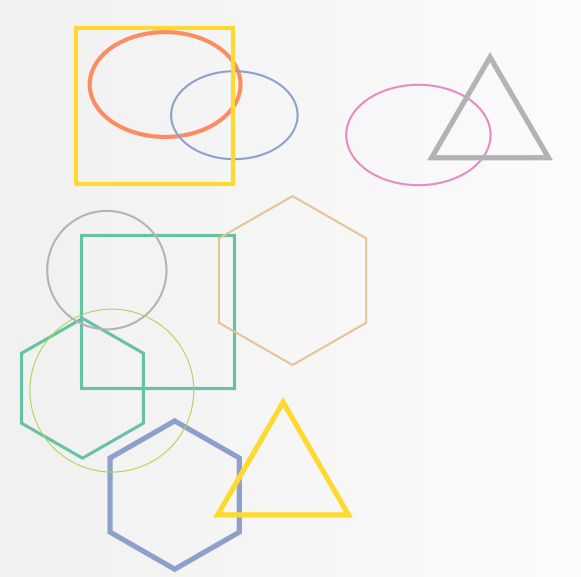[{"shape": "square", "thickness": 1.5, "radius": 0.66, "center": [0.271, 0.46]}, {"shape": "hexagon", "thickness": 1.5, "radius": 0.61, "center": [0.142, 0.327]}, {"shape": "oval", "thickness": 2, "radius": 0.65, "center": [0.284, 0.853]}, {"shape": "oval", "thickness": 1, "radius": 0.54, "center": [0.403, 0.8]}, {"shape": "hexagon", "thickness": 2.5, "radius": 0.64, "center": [0.301, 0.142]}, {"shape": "oval", "thickness": 1, "radius": 0.62, "center": [0.72, 0.765]}, {"shape": "circle", "thickness": 0.5, "radius": 0.71, "center": [0.192, 0.323]}, {"shape": "square", "thickness": 2, "radius": 0.68, "center": [0.266, 0.816]}, {"shape": "triangle", "thickness": 2.5, "radius": 0.65, "center": [0.487, 0.173]}, {"shape": "hexagon", "thickness": 1, "radius": 0.73, "center": [0.503, 0.513]}, {"shape": "triangle", "thickness": 2.5, "radius": 0.58, "center": [0.843, 0.784]}, {"shape": "circle", "thickness": 1, "radius": 0.51, "center": [0.184, 0.531]}]